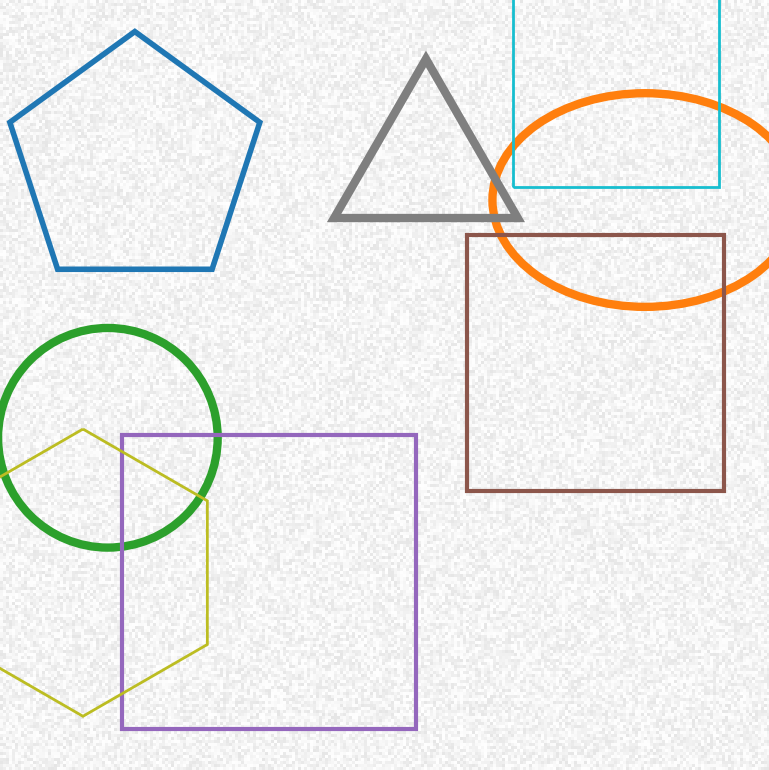[{"shape": "pentagon", "thickness": 2, "radius": 0.85, "center": [0.175, 0.788]}, {"shape": "oval", "thickness": 3, "radius": 0.99, "center": [0.838, 0.74]}, {"shape": "circle", "thickness": 3, "radius": 0.71, "center": [0.14, 0.431]}, {"shape": "square", "thickness": 1.5, "radius": 0.95, "center": [0.349, 0.244]}, {"shape": "square", "thickness": 1.5, "radius": 0.83, "center": [0.773, 0.529]}, {"shape": "triangle", "thickness": 3, "radius": 0.69, "center": [0.553, 0.786]}, {"shape": "hexagon", "thickness": 1, "radius": 0.93, "center": [0.108, 0.256]}, {"shape": "square", "thickness": 1, "radius": 0.67, "center": [0.8, 0.89]}]